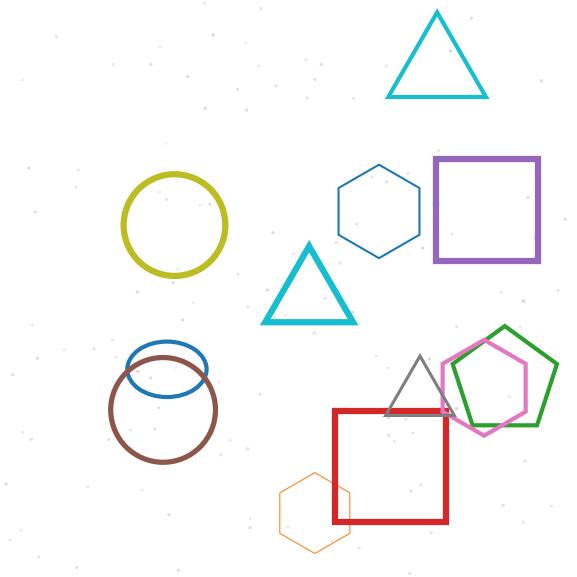[{"shape": "oval", "thickness": 2, "radius": 0.34, "center": [0.289, 0.36]}, {"shape": "hexagon", "thickness": 1, "radius": 0.4, "center": [0.656, 0.633]}, {"shape": "hexagon", "thickness": 0.5, "radius": 0.35, "center": [0.545, 0.111]}, {"shape": "pentagon", "thickness": 2, "radius": 0.47, "center": [0.874, 0.34]}, {"shape": "square", "thickness": 3, "radius": 0.48, "center": [0.676, 0.191]}, {"shape": "square", "thickness": 3, "radius": 0.44, "center": [0.843, 0.635]}, {"shape": "circle", "thickness": 2.5, "radius": 0.45, "center": [0.282, 0.289]}, {"shape": "hexagon", "thickness": 2, "radius": 0.41, "center": [0.838, 0.328]}, {"shape": "triangle", "thickness": 1.5, "radius": 0.34, "center": [0.727, 0.314]}, {"shape": "circle", "thickness": 3, "radius": 0.44, "center": [0.302, 0.609]}, {"shape": "triangle", "thickness": 2, "radius": 0.49, "center": [0.757, 0.88]}, {"shape": "triangle", "thickness": 3, "radius": 0.44, "center": [0.535, 0.485]}]